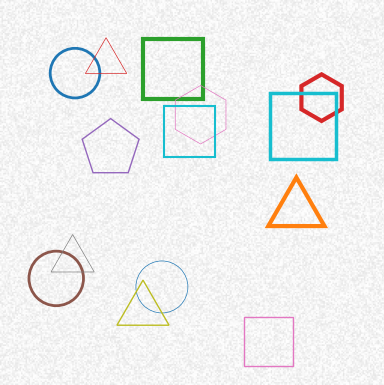[{"shape": "circle", "thickness": 0.5, "radius": 0.34, "center": [0.42, 0.255]}, {"shape": "circle", "thickness": 2, "radius": 0.32, "center": [0.195, 0.81]}, {"shape": "triangle", "thickness": 3, "radius": 0.42, "center": [0.77, 0.455]}, {"shape": "square", "thickness": 3, "radius": 0.39, "center": [0.449, 0.821]}, {"shape": "triangle", "thickness": 0.5, "radius": 0.31, "center": [0.275, 0.84]}, {"shape": "hexagon", "thickness": 3, "radius": 0.3, "center": [0.835, 0.746]}, {"shape": "pentagon", "thickness": 1, "radius": 0.39, "center": [0.287, 0.614]}, {"shape": "circle", "thickness": 2, "radius": 0.35, "center": [0.146, 0.277]}, {"shape": "square", "thickness": 1, "radius": 0.32, "center": [0.697, 0.114]}, {"shape": "hexagon", "thickness": 0.5, "radius": 0.38, "center": [0.521, 0.702]}, {"shape": "triangle", "thickness": 0.5, "radius": 0.32, "center": [0.189, 0.326]}, {"shape": "triangle", "thickness": 1, "radius": 0.39, "center": [0.371, 0.194]}, {"shape": "square", "thickness": 2.5, "radius": 0.43, "center": [0.787, 0.673]}, {"shape": "square", "thickness": 1.5, "radius": 0.33, "center": [0.493, 0.658]}]